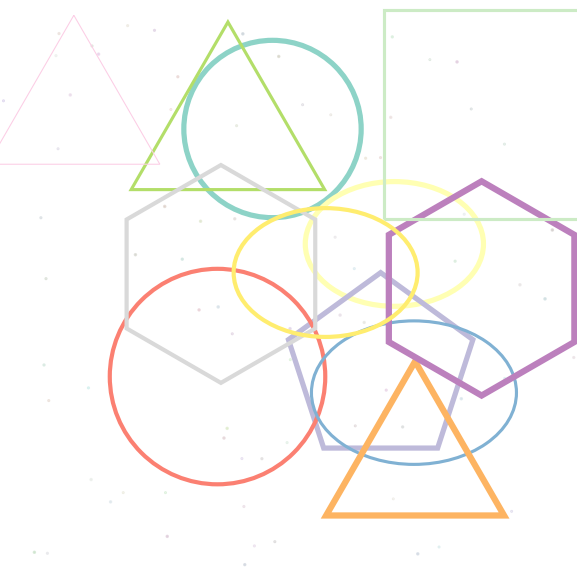[{"shape": "circle", "thickness": 2.5, "radius": 0.77, "center": [0.472, 0.776]}, {"shape": "oval", "thickness": 2.5, "radius": 0.77, "center": [0.683, 0.577]}, {"shape": "pentagon", "thickness": 2.5, "radius": 0.84, "center": [0.659, 0.359]}, {"shape": "circle", "thickness": 2, "radius": 0.93, "center": [0.377, 0.347]}, {"shape": "oval", "thickness": 1.5, "radius": 0.89, "center": [0.717, 0.319]}, {"shape": "triangle", "thickness": 3, "radius": 0.89, "center": [0.719, 0.195]}, {"shape": "triangle", "thickness": 1.5, "radius": 0.97, "center": [0.395, 0.768]}, {"shape": "triangle", "thickness": 0.5, "radius": 0.86, "center": [0.128, 0.801]}, {"shape": "hexagon", "thickness": 2, "radius": 0.94, "center": [0.383, 0.525]}, {"shape": "hexagon", "thickness": 3, "radius": 0.93, "center": [0.834, 0.5]}, {"shape": "square", "thickness": 1.5, "radius": 0.91, "center": [0.846, 0.801]}, {"shape": "oval", "thickness": 2, "radius": 0.8, "center": [0.564, 0.527]}]